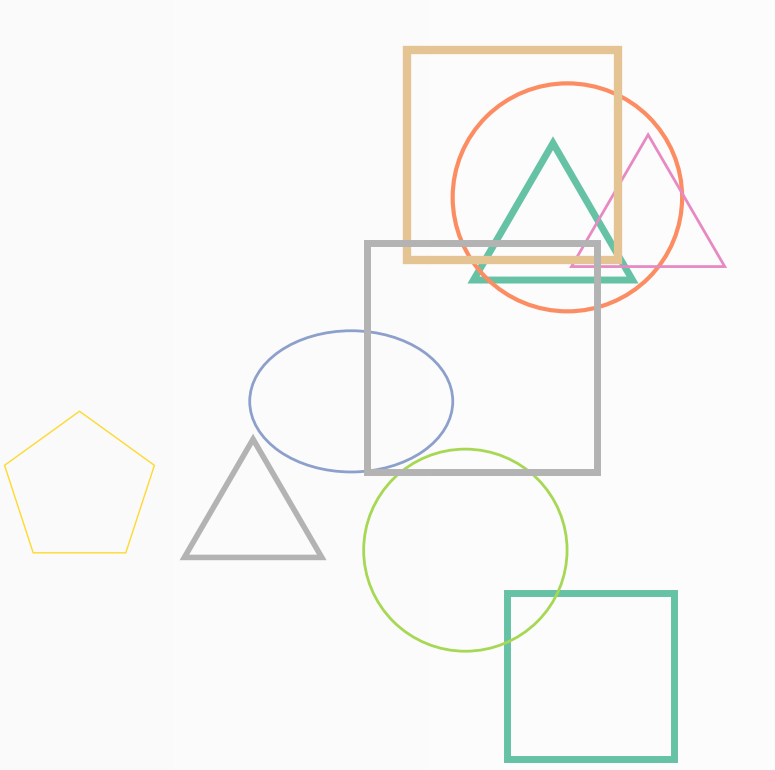[{"shape": "square", "thickness": 2.5, "radius": 0.54, "center": [0.761, 0.122]}, {"shape": "triangle", "thickness": 2.5, "radius": 0.59, "center": [0.714, 0.696]}, {"shape": "circle", "thickness": 1.5, "radius": 0.74, "center": [0.732, 0.744]}, {"shape": "oval", "thickness": 1, "radius": 0.66, "center": [0.453, 0.479]}, {"shape": "triangle", "thickness": 1, "radius": 0.57, "center": [0.836, 0.711]}, {"shape": "circle", "thickness": 1, "radius": 0.66, "center": [0.6, 0.285]}, {"shape": "pentagon", "thickness": 0.5, "radius": 0.51, "center": [0.103, 0.364]}, {"shape": "square", "thickness": 3, "radius": 0.68, "center": [0.661, 0.799]}, {"shape": "triangle", "thickness": 2, "radius": 0.51, "center": [0.327, 0.327]}, {"shape": "square", "thickness": 2.5, "radius": 0.74, "center": [0.622, 0.536]}]